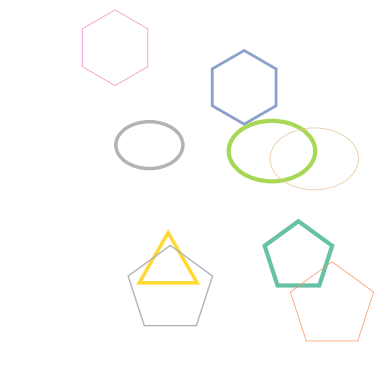[{"shape": "pentagon", "thickness": 3, "radius": 0.46, "center": [0.775, 0.333]}, {"shape": "pentagon", "thickness": 0.5, "radius": 0.57, "center": [0.862, 0.206]}, {"shape": "hexagon", "thickness": 2, "radius": 0.48, "center": [0.634, 0.773]}, {"shape": "hexagon", "thickness": 0.5, "radius": 0.49, "center": [0.299, 0.876]}, {"shape": "oval", "thickness": 3, "radius": 0.56, "center": [0.706, 0.608]}, {"shape": "triangle", "thickness": 2.5, "radius": 0.43, "center": [0.437, 0.309]}, {"shape": "oval", "thickness": 0.5, "radius": 0.57, "center": [0.816, 0.587]}, {"shape": "oval", "thickness": 2.5, "radius": 0.44, "center": [0.388, 0.623]}, {"shape": "pentagon", "thickness": 1, "radius": 0.58, "center": [0.442, 0.247]}]